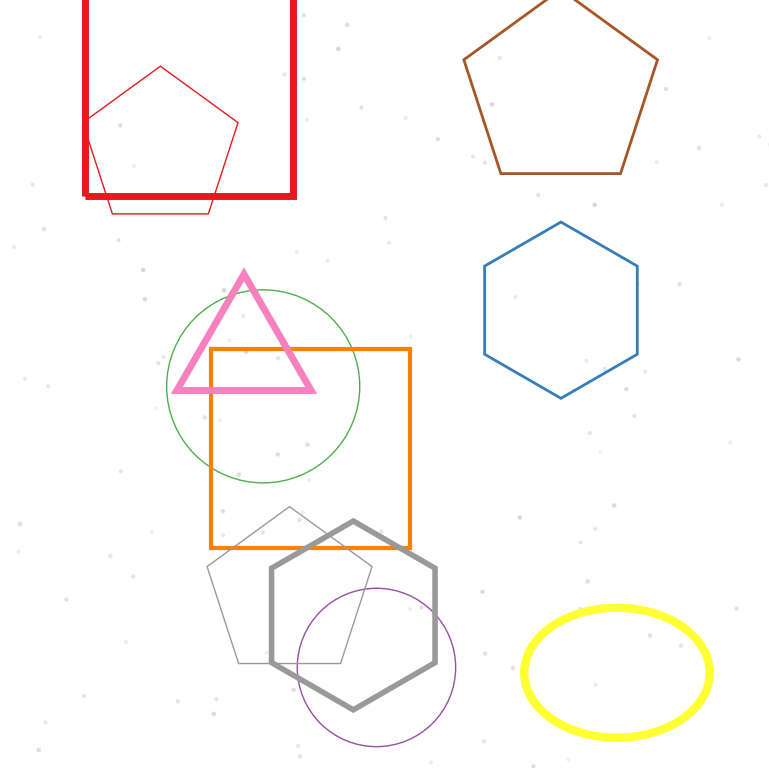[{"shape": "pentagon", "thickness": 0.5, "radius": 0.53, "center": [0.208, 0.808]}, {"shape": "square", "thickness": 2.5, "radius": 0.67, "center": [0.246, 0.881]}, {"shape": "hexagon", "thickness": 1, "radius": 0.57, "center": [0.729, 0.597]}, {"shape": "circle", "thickness": 0.5, "radius": 0.63, "center": [0.342, 0.498]}, {"shape": "circle", "thickness": 0.5, "radius": 0.51, "center": [0.489, 0.133]}, {"shape": "square", "thickness": 1.5, "radius": 0.64, "center": [0.403, 0.418]}, {"shape": "oval", "thickness": 3, "radius": 0.6, "center": [0.801, 0.126]}, {"shape": "pentagon", "thickness": 1, "radius": 0.66, "center": [0.728, 0.882]}, {"shape": "triangle", "thickness": 2.5, "radius": 0.5, "center": [0.317, 0.543]}, {"shape": "pentagon", "thickness": 0.5, "radius": 0.56, "center": [0.376, 0.229]}, {"shape": "hexagon", "thickness": 2, "radius": 0.61, "center": [0.459, 0.201]}]